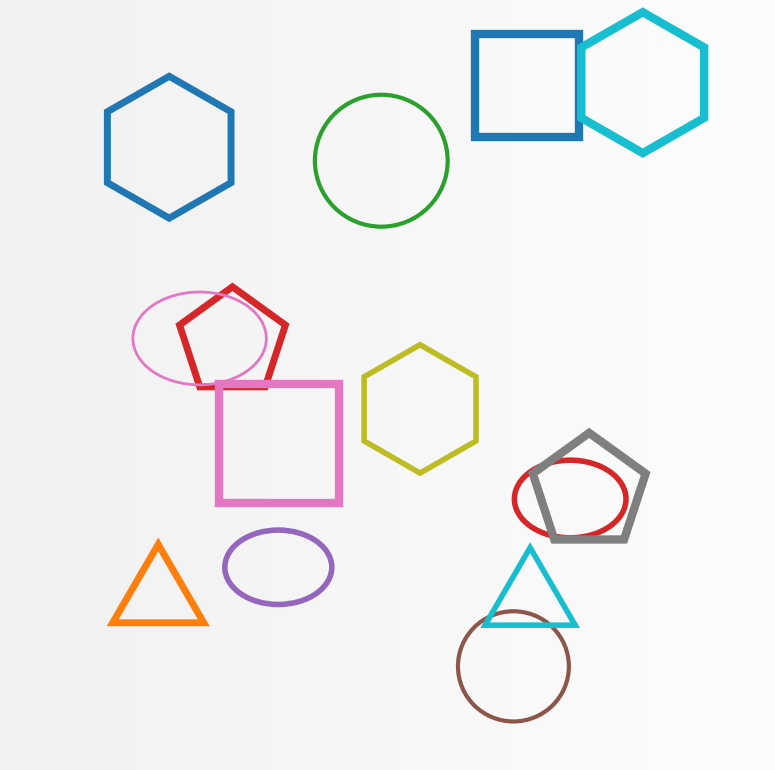[{"shape": "hexagon", "thickness": 2.5, "radius": 0.46, "center": [0.218, 0.809]}, {"shape": "square", "thickness": 3, "radius": 0.33, "center": [0.68, 0.889]}, {"shape": "triangle", "thickness": 2.5, "radius": 0.34, "center": [0.204, 0.225]}, {"shape": "circle", "thickness": 1.5, "radius": 0.43, "center": [0.492, 0.791]}, {"shape": "oval", "thickness": 2, "radius": 0.36, "center": [0.736, 0.352]}, {"shape": "pentagon", "thickness": 2.5, "radius": 0.36, "center": [0.3, 0.556]}, {"shape": "oval", "thickness": 2, "radius": 0.35, "center": [0.359, 0.263]}, {"shape": "circle", "thickness": 1.5, "radius": 0.36, "center": [0.662, 0.135]}, {"shape": "oval", "thickness": 1, "radius": 0.43, "center": [0.258, 0.56]}, {"shape": "square", "thickness": 3, "radius": 0.39, "center": [0.36, 0.424]}, {"shape": "pentagon", "thickness": 3, "radius": 0.38, "center": [0.76, 0.361]}, {"shape": "hexagon", "thickness": 2, "radius": 0.42, "center": [0.542, 0.469]}, {"shape": "triangle", "thickness": 2, "radius": 0.34, "center": [0.684, 0.222]}, {"shape": "hexagon", "thickness": 3, "radius": 0.46, "center": [0.829, 0.893]}]